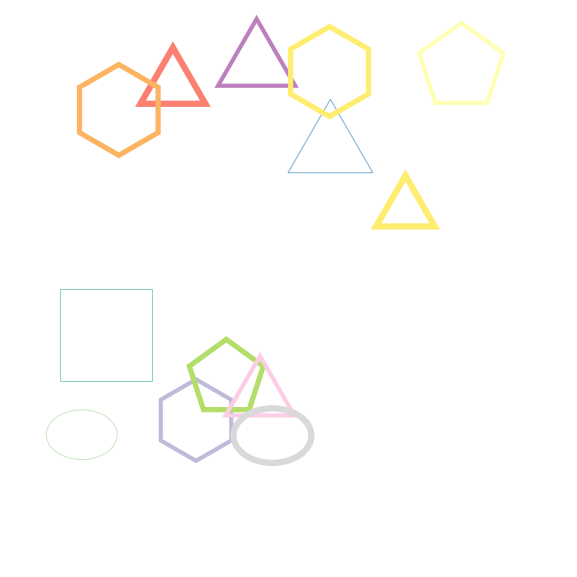[{"shape": "square", "thickness": 0.5, "radius": 0.4, "center": [0.184, 0.419]}, {"shape": "pentagon", "thickness": 2, "radius": 0.38, "center": [0.799, 0.883]}, {"shape": "hexagon", "thickness": 2, "radius": 0.35, "center": [0.339, 0.272]}, {"shape": "triangle", "thickness": 3, "radius": 0.32, "center": [0.299, 0.852]}, {"shape": "triangle", "thickness": 0.5, "radius": 0.42, "center": [0.572, 0.742]}, {"shape": "hexagon", "thickness": 2.5, "radius": 0.39, "center": [0.206, 0.809]}, {"shape": "pentagon", "thickness": 2.5, "radius": 0.34, "center": [0.392, 0.344]}, {"shape": "triangle", "thickness": 2, "radius": 0.34, "center": [0.45, 0.314]}, {"shape": "oval", "thickness": 3, "radius": 0.34, "center": [0.472, 0.245]}, {"shape": "triangle", "thickness": 2, "radius": 0.39, "center": [0.444, 0.889]}, {"shape": "oval", "thickness": 0.5, "radius": 0.31, "center": [0.142, 0.246]}, {"shape": "hexagon", "thickness": 2.5, "radius": 0.39, "center": [0.571, 0.875]}, {"shape": "triangle", "thickness": 3, "radius": 0.29, "center": [0.702, 0.636]}]